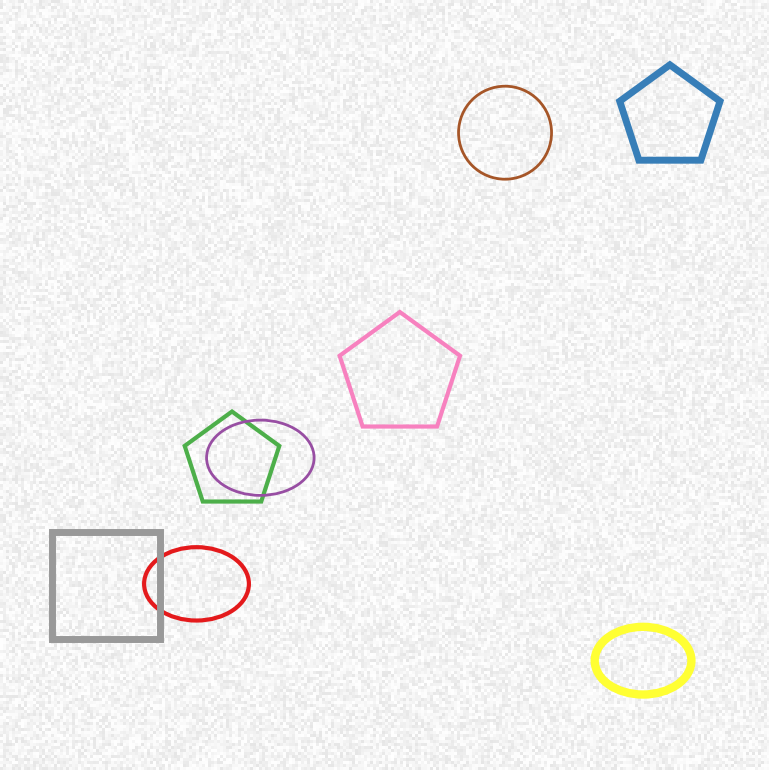[{"shape": "oval", "thickness": 1.5, "radius": 0.34, "center": [0.255, 0.242]}, {"shape": "pentagon", "thickness": 2.5, "radius": 0.34, "center": [0.87, 0.847]}, {"shape": "pentagon", "thickness": 1.5, "radius": 0.32, "center": [0.301, 0.401]}, {"shape": "oval", "thickness": 1, "radius": 0.35, "center": [0.338, 0.406]}, {"shape": "oval", "thickness": 3, "radius": 0.31, "center": [0.835, 0.142]}, {"shape": "circle", "thickness": 1, "radius": 0.3, "center": [0.656, 0.828]}, {"shape": "pentagon", "thickness": 1.5, "radius": 0.41, "center": [0.519, 0.513]}, {"shape": "square", "thickness": 2.5, "radius": 0.35, "center": [0.138, 0.24]}]